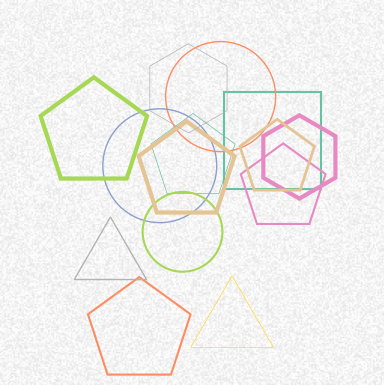[{"shape": "pentagon", "thickness": 0.5, "radius": 0.57, "center": [0.501, 0.59]}, {"shape": "square", "thickness": 1.5, "radius": 0.63, "center": [0.708, 0.635]}, {"shape": "pentagon", "thickness": 1.5, "radius": 0.7, "center": [0.362, 0.14]}, {"shape": "circle", "thickness": 1, "radius": 0.71, "center": [0.573, 0.749]}, {"shape": "circle", "thickness": 1, "radius": 0.74, "center": [0.415, 0.57]}, {"shape": "pentagon", "thickness": 1.5, "radius": 0.58, "center": [0.736, 0.512]}, {"shape": "hexagon", "thickness": 3, "radius": 0.54, "center": [0.778, 0.592]}, {"shape": "pentagon", "thickness": 3, "radius": 0.73, "center": [0.244, 0.654]}, {"shape": "circle", "thickness": 1.5, "radius": 0.52, "center": [0.474, 0.398]}, {"shape": "triangle", "thickness": 0.5, "radius": 0.62, "center": [0.603, 0.16]}, {"shape": "pentagon", "thickness": 3, "radius": 0.65, "center": [0.485, 0.554]}, {"shape": "pentagon", "thickness": 2, "radius": 0.51, "center": [0.72, 0.588]}, {"shape": "triangle", "thickness": 1, "radius": 0.54, "center": [0.287, 0.328]}, {"shape": "hexagon", "thickness": 0.5, "radius": 0.58, "center": [0.489, 0.77]}]